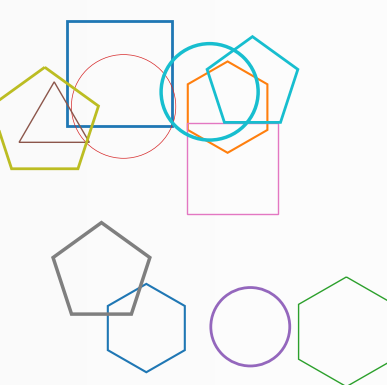[{"shape": "square", "thickness": 2, "radius": 0.68, "center": [0.309, 0.809]}, {"shape": "hexagon", "thickness": 1.5, "radius": 0.57, "center": [0.378, 0.148]}, {"shape": "hexagon", "thickness": 1.5, "radius": 0.59, "center": [0.587, 0.722]}, {"shape": "hexagon", "thickness": 1, "radius": 0.71, "center": [0.894, 0.138]}, {"shape": "circle", "thickness": 0.5, "radius": 0.67, "center": [0.319, 0.724]}, {"shape": "circle", "thickness": 2, "radius": 0.51, "center": [0.646, 0.151]}, {"shape": "triangle", "thickness": 1, "radius": 0.52, "center": [0.14, 0.683]}, {"shape": "square", "thickness": 1, "radius": 0.59, "center": [0.6, 0.562]}, {"shape": "pentagon", "thickness": 2.5, "radius": 0.66, "center": [0.262, 0.29]}, {"shape": "pentagon", "thickness": 2, "radius": 0.73, "center": [0.116, 0.68]}, {"shape": "circle", "thickness": 2.5, "radius": 0.63, "center": [0.541, 0.761]}, {"shape": "pentagon", "thickness": 2, "radius": 0.62, "center": [0.652, 0.782]}]